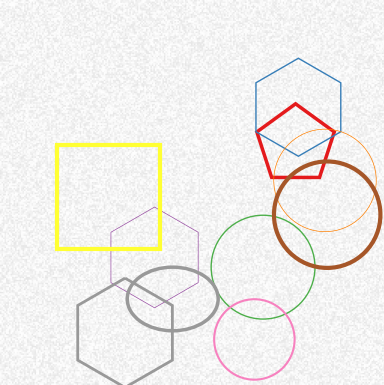[{"shape": "pentagon", "thickness": 2.5, "radius": 0.53, "center": [0.768, 0.625]}, {"shape": "hexagon", "thickness": 1, "radius": 0.64, "center": [0.775, 0.721]}, {"shape": "circle", "thickness": 1, "radius": 0.67, "center": [0.683, 0.306]}, {"shape": "hexagon", "thickness": 0.5, "radius": 0.65, "center": [0.401, 0.331]}, {"shape": "circle", "thickness": 0.5, "radius": 0.67, "center": [0.844, 0.531]}, {"shape": "square", "thickness": 3, "radius": 0.67, "center": [0.282, 0.489]}, {"shape": "circle", "thickness": 3, "radius": 0.69, "center": [0.85, 0.442]}, {"shape": "circle", "thickness": 1.5, "radius": 0.52, "center": [0.661, 0.118]}, {"shape": "hexagon", "thickness": 2, "radius": 0.71, "center": [0.325, 0.136]}, {"shape": "oval", "thickness": 2.5, "radius": 0.59, "center": [0.449, 0.223]}]